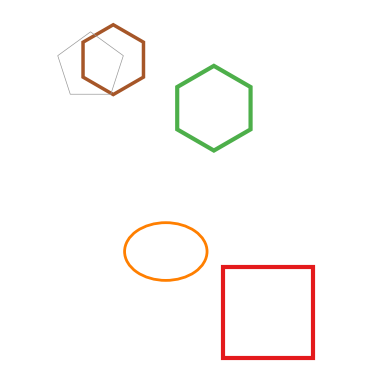[{"shape": "square", "thickness": 3, "radius": 0.59, "center": [0.696, 0.189]}, {"shape": "hexagon", "thickness": 3, "radius": 0.55, "center": [0.556, 0.719]}, {"shape": "oval", "thickness": 2, "radius": 0.54, "center": [0.431, 0.347]}, {"shape": "hexagon", "thickness": 2.5, "radius": 0.45, "center": [0.294, 0.845]}, {"shape": "pentagon", "thickness": 0.5, "radius": 0.45, "center": [0.235, 0.828]}]